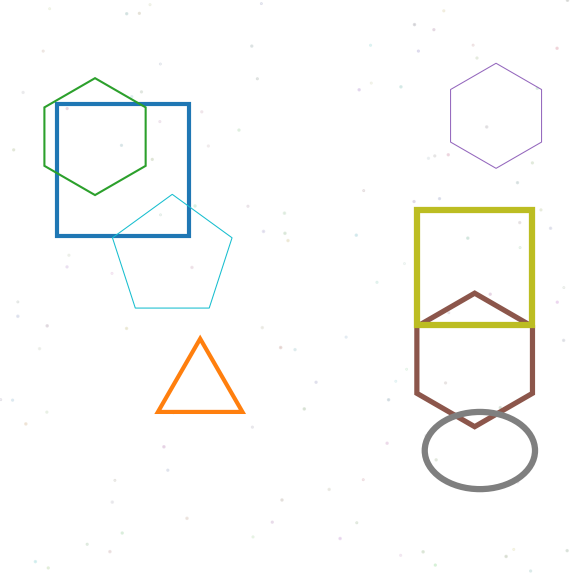[{"shape": "square", "thickness": 2, "radius": 0.57, "center": [0.213, 0.705]}, {"shape": "triangle", "thickness": 2, "radius": 0.42, "center": [0.347, 0.328]}, {"shape": "hexagon", "thickness": 1, "radius": 0.51, "center": [0.165, 0.763]}, {"shape": "hexagon", "thickness": 0.5, "radius": 0.45, "center": [0.859, 0.799]}, {"shape": "hexagon", "thickness": 2.5, "radius": 0.58, "center": [0.822, 0.376]}, {"shape": "oval", "thickness": 3, "radius": 0.48, "center": [0.831, 0.219]}, {"shape": "square", "thickness": 3, "radius": 0.5, "center": [0.822, 0.536]}, {"shape": "pentagon", "thickness": 0.5, "radius": 0.54, "center": [0.298, 0.554]}]